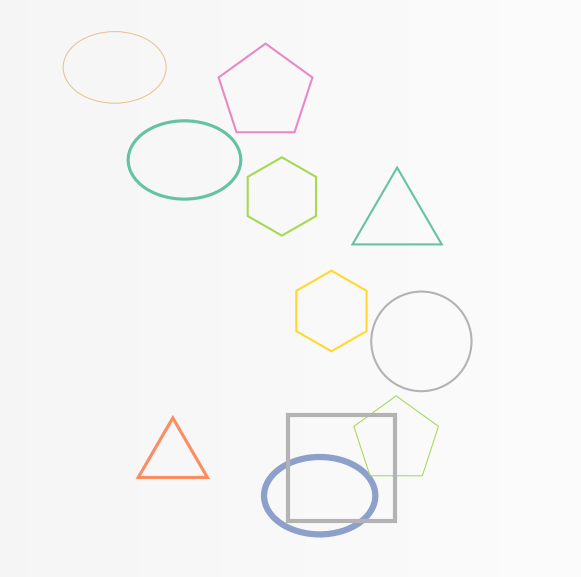[{"shape": "triangle", "thickness": 1, "radius": 0.44, "center": [0.683, 0.62]}, {"shape": "oval", "thickness": 1.5, "radius": 0.48, "center": [0.317, 0.722]}, {"shape": "triangle", "thickness": 1.5, "radius": 0.34, "center": [0.297, 0.207]}, {"shape": "oval", "thickness": 3, "radius": 0.48, "center": [0.55, 0.141]}, {"shape": "pentagon", "thickness": 1, "radius": 0.42, "center": [0.457, 0.839]}, {"shape": "hexagon", "thickness": 1, "radius": 0.34, "center": [0.485, 0.659]}, {"shape": "pentagon", "thickness": 0.5, "radius": 0.38, "center": [0.682, 0.237]}, {"shape": "hexagon", "thickness": 1, "radius": 0.35, "center": [0.57, 0.461]}, {"shape": "oval", "thickness": 0.5, "radius": 0.44, "center": [0.197, 0.882]}, {"shape": "square", "thickness": 2, "radius": 0.46, "center": [0.587, 0.189]}, {"shape": "circle", "thickness": 1, "radius": 0.43, "center": [0.725, 0.408]}]